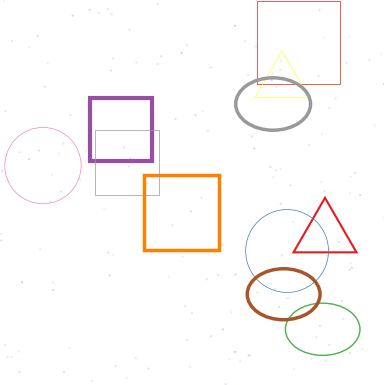[{"shape": "square", "thickness": 0.5, "radius": 0.54, "center": [0.774, 0.89]}, {"shape": "triangle", "thickness": 1.5, "radius": 0.47, "center": [0.844, 0.392]}, {"shape": "circle", "thickness": 0.5, "radius": 0.54, "center": [0.746, 0.348]}, {"shape": "oval", "thickness": 1, "radius": 0.48, "center": [0.838, 0.145]}, {"shape": "square", "thickness": 3, "radius": 0.41, "center": [0.314, 0.664]}, {"shape": "square", "thickness": 2.5, "radius": 0.49, "center": [0.472, 0.447]}, {"shape": "triangle", "thickness": 0.5, "radius": 0.4, "center": [0.732, 0.787]}, {"shape": "oval", "thickness": 2.5, "radius": 0.47, "center": [0.737, 0.236]}, {"shape": "circle", "thickness": 0.5, "radius": 0.5, "center": [0.112, 0.57]}, {"shape": "oval", "thickness": 2.5, "radius": 0.49, "center": [0.709, 0.73]}, {"shape": "square", "thickness": 0.5, "radius": 0.42, "center": [0.33, 0.578]}]